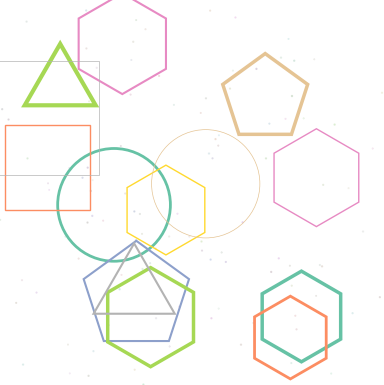[{"shape": "hexagon", "thickness": 2.5, "radius": 0.59, "center": [0.783, 0.178]}, {"shape": "circle", "thickness": 2, "radius": 0.73, "center": [0.296, 0.468]}, {"shape": "square", "thickness": 1, "radius": 0.56, "center": [0.123, 0.565]}, {"shape": "hexagon", "thickness": 2, "radius": 0.54, "center": [0.754, 0.123]}, {"shape": "pentagon", "thickness": 1.5, "radius": 0.72, "center": [0.354, 0.231]}, {"shape": "hexagon", "thickness": 1.5, "radius": 0.65, "center": [0.318, 0.887]}, {"shape": "hexagon", "thickness": 1, "radius": 0.64, "center": [0.822, 0.538]}, {"shape": "hexagon", "thickness": 2.5, "radius": 0.64, "center": [0.391, 0.176]}, {"shape": "triangle", "thickness": 3, "radius": 0.53, "center": [0.156, 0.78]}, {"shape": "hexagon", "thickness": 1, "radius": 0.58, "center": [0.431, 0.454]}, {"shape": "pentagon", "thickness": 2.5, "radius": 0.58, "center": [0.689, 0.745]}, {"shape": "circle", "thickness": 0.5, "radius": 0.7, "center": [0.534, 0.523]}, {"shape": "square", "thickness": 0.5, "radius": 0.74, "center": [0.108, 0.693]}, {"shape": "triangle", "thickness": 1.5, "radius": 0.61, "center": [0.348, 0.246]}]